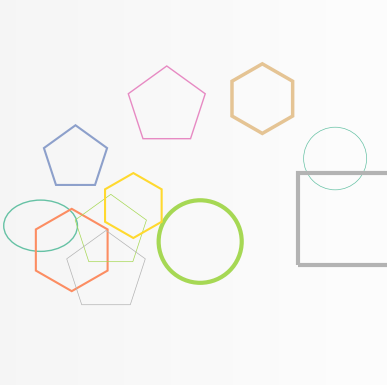[{"shape": "oval", "thickness": 1, "radius": 0.48, "center": [0.105, 0.414]}, {"shape": "circle", "thickness": 0.5, "radius": 0.41, "center": [0.865, 0.588]}, {"shape": "hexagon", "thickness": 1.5, "radius": 0.53, "center": [0.185, 0.351]}, {"shape": "pentagon", "thickness": 1.5, "radius": 0.43, "center": [0.195, 0.589]}, {"shape": "pentagon", "thickness": 1, "radius": 0.52, "center": [0.43, 0.724]}, {"shape": "pentagon", "thickness": 0.5, "radius": 0.48, "center": [0.286, 0.399]}, {"shape": "circle", "thickness": 3, "radius": 0.54, "center": [0.517, 0.373]}, {"shape": "hexagon", "thickness": 1.5, "radius": 0.42, "center": [0.344, 0.466]}, {"shape": "hexagon", "thickness": 2.5, "radius": 0.45, "center": [0.677, 0.744]}, {"shape": "square", "thickness": 3, "radius": 0.6, "center": [0.889, 0.432]}, {"shape": "pentagon", "thickness": 0.5, "radius": 0.53, "center": [0.274, 0.295]}]